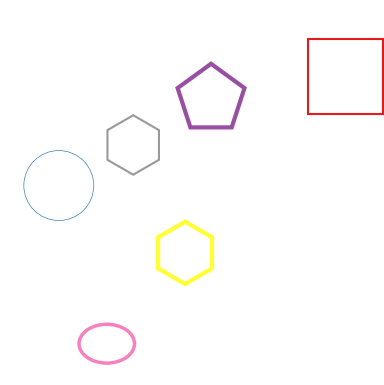[{"shape": "square", "thickness": 1.5, "radius": 0.48, "center": [0.898, 0.802]}, {"shape": "circle", "thickness": 0.5, "radius": 0.45, "center": [0.153, 0.518]}, {"shape": "pentagon", "thickness": 3, "radius": 0.46, "center": [0.548, 0.743]}, {"shape": "hexagon", "thickness": 3, "radius": 0.4, "center": [0.481, 0.343]}, {"shape": "oval", "thickness": 2.5, "radius": 0.36, "center": [0.277, 0.107]}, {"shape": "hexagon", "thickness": 1.5, "radius": 0.39, "center": [0.346, 0.623]}]